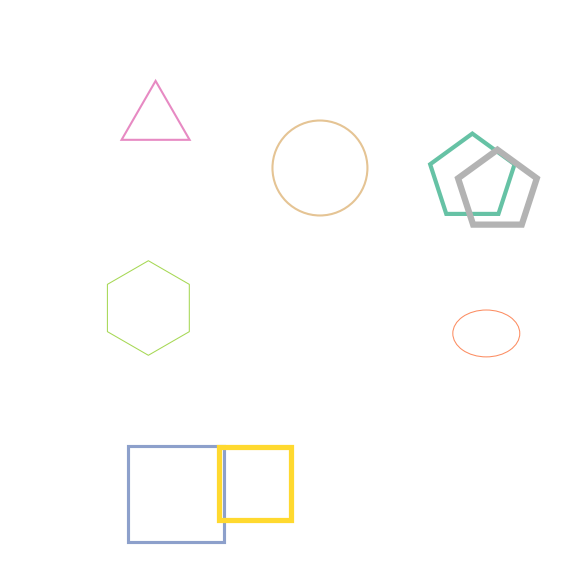[{"shape": "pentagon", "thickness": 2, "radius": 0.38, "center": [0.818, 0.691]}, {"shape": "oval", "thickness": 0.5, "radius": 0.29, "center": [0.842, 0.422]}, {"shape": "square", "thickness": 1.5, "radius": 0.41, "center": [0.305, 0.143]}, {"shape": "triangle", "thickness": 1, "radius": 0.34, "center": [0.269, 0.791]}, {"shape": "hexagon", "thickness": 0.5, "radius": 0.41, "center": [0.257, 0.466]}, {"shape": "square", "thickness": 2.5, "radius": 0.31, "center": [0.442, 0.162]}, {"shape": "circle", "thickness": 1, "radius": 0.41, "center": [0.554, 0.708]}, {"shape": "pentagon", "thickness": 3, "radius": 0.36, "center": [0.861, 0.668]}]